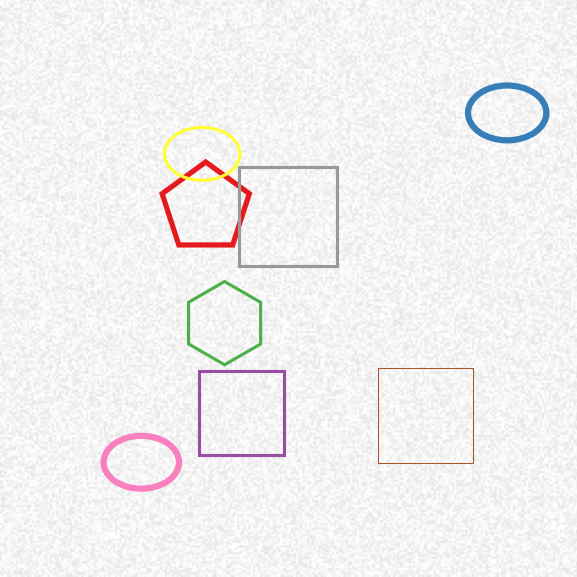[{"shape": "pentagon", "thickness": 2.5, "radius": 0.4, "center": [0.356, 0.639]}, {"shape": "oval", "thickness": 3, "radius": 0.34, "center": [0.878, 0.804]}, {"shape": "hexagon", "thickness": 1.5, "radius": 0.36, "center": [0.389, 0.44]}, {"shape": "square", "thickness": 1.5, "radius": 0.37, "center": [0.418, 0.284]}, {"shape": "oval", "thickness": 1.5, "radius": 0.33, "center": [0.35, 0.733]}, {"shape": "square", "thickness": 0.5, "radius": 0.41, "center": [0.737, 0.28]}, {"shape": "oval", "thickness": 3, "radius": 0.33, "center": [0.245, 0.199]}, {"shape": "square", "thickness": 1.5, "radius": 0.43, "center": [0.499, 0.625]}]